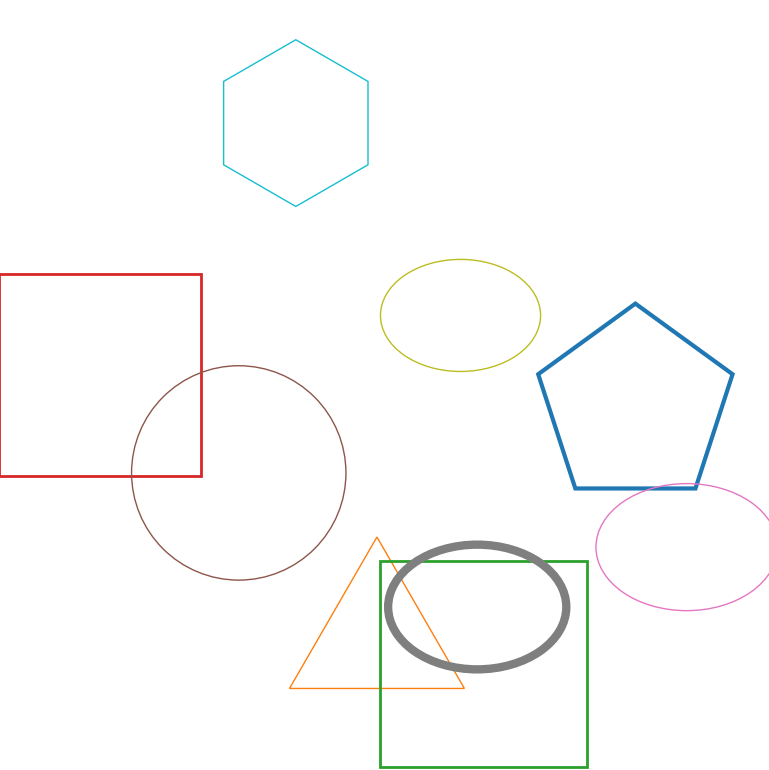[{"shape": "pentagon", "thickness": 1.5, "radius": 0.66, "center": [0.825, 0.473]}, {"shape": "triangle", "thickness": 0.5, "radius": 0.66, "center": [0.49, 0.171]}, {"shape": "square", "thickness": 1, "radius": 0.67, "center": [0.628, 0.137]}, {"shape": "square", "thickness": 1, "radius": 0.66, "center": [0.13, 0.513]}, {"shape": "circle", "thickness": 0.5, "radius": 0.7, "center": [0.31, 0.386]}, {"shape": "oval", "thickness": 0.5, "radius": 0.59, "center": [0.892, 0.289]}, {"shape": "oval", "thickness": 3, "radius": 0.58, "center": [0.62, 0.212]}, {"shape": "oval", "thickness": 0.5, "radius": 0.52, "center": [0.598, 0.59]}, {"shape": "hexagon", "thickness": 0.5, "radius": 0.54, "center": [0.384, 0.84]}]